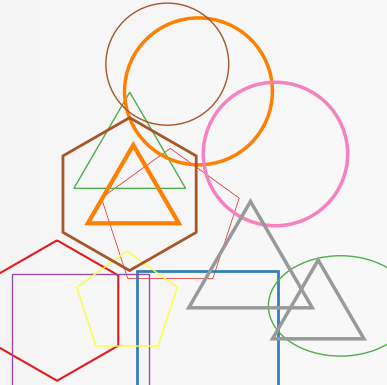[{"shape": "pentagon", "thickness": 0.5, "radius": 0.93, "center": [0.44, 0.428]}, {"shape": "hexagon", "thickness": 1.5, "radius": 0.91, "center": [0.147, 0.193]}, {"shape": "square", "thickness": 2, "radius": 0.91, "center": [0.535, 0.114]}, {"shape": "oval", "thickness": 1, "radius": 0.93, "center": [0.879, 0.205]}, {"shape": "triangle", "thickness": 1, "radius": 0.83, "center": [0.335, 0.594]}, {"shape": "square", "thickness": 1, "radius": 0.89, "center": [0.207, 0.112]}, {"shape": "triangle", "thickness": 3, "radius": 0.68, "center": [0.344, 0.488]}, {"shape": "circle", "thickness": 2.5, "radius": 0.95, "center": [0.512, 0.763]}, {"shape": "pentagon", "thickness": 1, "radius": 0.68, "center": [0.328, 0.211]}, {"shape": "hexagon", "thickness": 2, "radius": 0.99, "center": [0.334, 0.496]}, {"shape": "circle", "thickness": 1, "radius": 0.79, "center": [0.432, 0.833]}, {"shape": "circle", "thickness": 2.5, "radius": 0.93, "center": [0.711, 0.6]}, {"shape": "triangle", "thickness": 2.5, "radius": 0.92, "center": [0.646, 0.293]}, {"shape": "triangle", "thickness": 2.5, "radius": 0.68, "center": [0.821, 0.188]}]